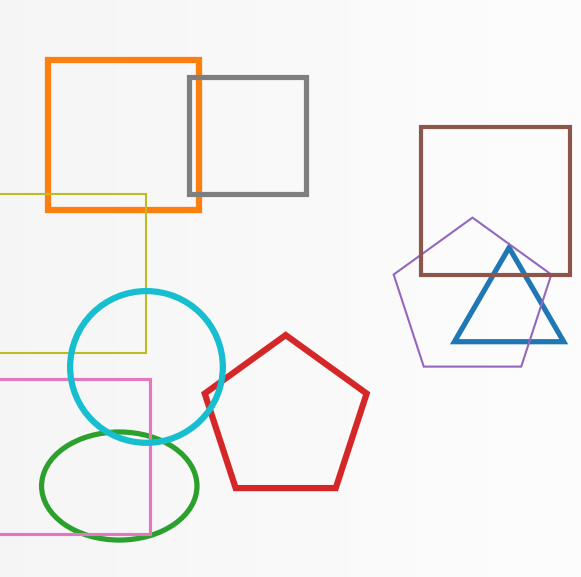[{"shape": "triangle", "thickness": 2.5, "radius": 0.54, "center": [0.876, 0.462]}, {"shape": "square", "thickness": 3, "radius": 0.65, "center": [0.212, 0.765]}, {"shape": "oval", "thickness": 2.5, "radius": 0.67, "center": [0.205, 0.158]}, {"shape": "pentagon", "thickness": 3, "radius": 0.73, "center": [0.492, 0.272]}, {"shape": "pentagon", "thickness": 1, "radius": 0.71, "center": [0.813, 0.48]}, {"shape": "square", "thickness": 2, "radius": 0.64, "center": [0.853, 0.651]}, {"shape": "square", "thickness": 1.5, "radius": 0.67, "center": [0.123, 0.209]}, {"shape": "square", "thickness": 2.5, "radius": 0.51, "center": [0.426, 0.764]}, {"shape": "square", "thickness": 1, "radius": 0.69, "center": [0.114, 0.525]}, {"shape": "circle", "thickness": 3, "radius": 0.66, "center": [0.252, 0.364]}]